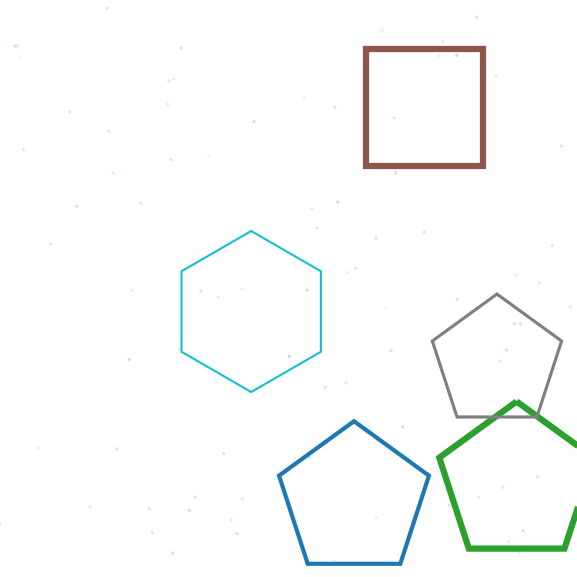[{"shape": "pentagon", "thickness": 2, "radius": 0.68, "center": [0.613, 0.133]}, {"shape": "pentagon", "thickness": 3, "radius": 0.7, "center": [0.895, 0.163]}, {"shape": "square", "thickness": 3, "radius": 0.51, "center": [0.735, 0.814]}, {"shape": "pentagon", "thickness": 1.5, "radius": 0.59, "center": [0.861, 0.372]}, {"shape": "hexagon", "thickness": 1, "radius": 0.7, "center": [0.435, 0.46]}]